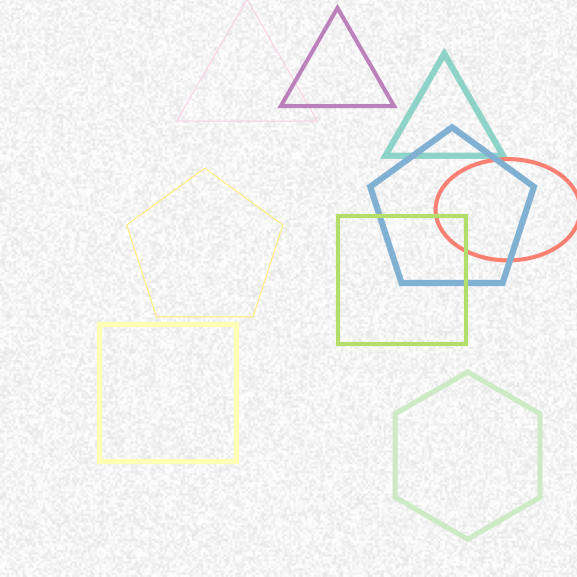[{"shape": "triangle", "thickness": 3, "radius": 0.59, "center": [0.769, 0.788]}, {"shape": "square", "thickness": 2.5, "radius": 0.59, "center": [0.29, 0.319]}, {"shape": "oval", "thickness": 2, "radius": 0.63, "center": [0.88, 0.636]}, {"shape": "pentagon", "thickness": 3, "radius": 0.74, "center": [0.783, 0.63]}, {"shape": "square", "thickness": 2, "radius": 0.55, "center": [0.696, 0.514]}, {"shape": "triangle", "thickness": 0.5, "radius": 0.7, "center": [0.428, 0.86]}, {"shape": "triangle", "thickness": 2, "radius": 0.57, "center": [0.584, 0.872]}, {"shape": "hexagon", "thickness": 2.5, "radius": 0.72, "center": [0.81, 0.21]}, {"shape": "pentagon", "thickness": 0.5, "radius": 0.71, "center": [0.355, 0.566]}]